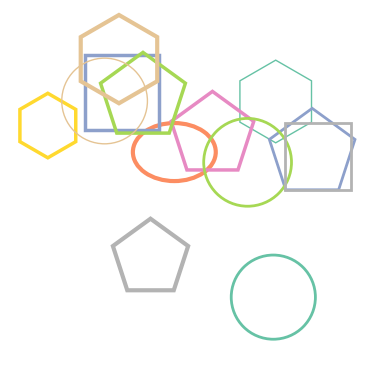[{"shape": "hexagon", "thickness": 1, "radius": 0.54, "center": [0.716, 0.736]}, {"shape": "circle", "thickness": 2, "radius": 0.55, "center": [0.71, 0.228]}, {"shape": "oval", "thickness": 3, "radius": 0.54, "center": [0.453, 0.605]}, {"shape": "square", "thickness": 2.5, "radius": 0.49, "center": [0.317, 0.76]}, {"shape": "pentagon", "thickness": 2, "radius": 0.58, "center": [0.811, 0.602]}, {"shape": "pentagon", "thickness": 2.5, "radius": 0.56, "center": [0.552, 0.65]}, {"shape": "pentagon", "thickness": 2.5, "radius": 0.58, "center": [0.371, 0.748]}, {"shape": "circle", "thickness": 2, "radius": 0.57, "center": [0.643, 0.578]}, {"shape": "hexagon", "thickness": 2.5, "radius": 0.42, "center": [0.124, 0.674]}, {"shape": "hexagon", "thickness": 3, "radius": 0.57, "center": [0.309, 0.846]}, {"shape": "circle", "thickness": 1, "radius": 0.56, "center": [0.272, 0.738]}, {"shape": "pentagon", "thickness": 3, "radius": 0.51, "center": [0.391, 0.329]}, {"shape": "square", "thickness": 2, "radius": 0.43, "center": [0.826, 0.593]}]